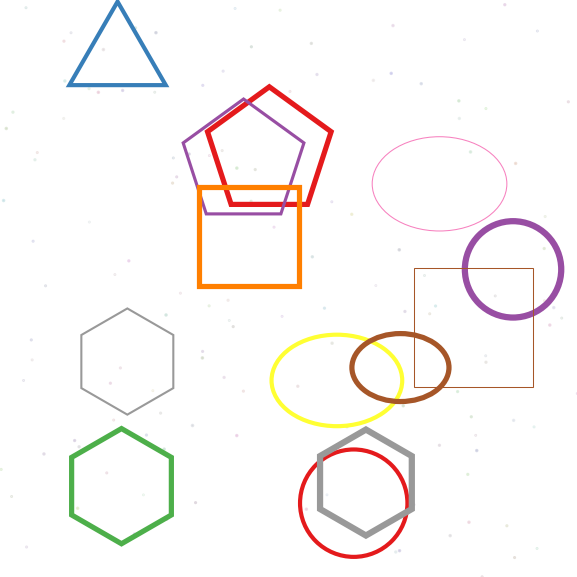[{"shape": "circle", "thickness": 2, "radius": 0.46, "center": [0.613, 0.128]}, {"shape": "pentagon", "thickness": 2.5, "radius": 0.56, "center": [0.466, 0.736]}, {"shape": "triangle", "thickness": 2, "radius": 0.48, "center": [0.204, 0.9]}, {"shape": "hexagon", "thickness": 2.5, "radius": 0.5, "center": [0.21, 0.157]}, {"shape": "circle", "thickness": 3, "radius": 0.42, "center": [0.888, 0.533]}, {"shape": "pentagon", "thickness": 1.5, "radius": 0.55, "center": [0.422, 0.718]}, {"shape": "square", "thickness": 2.5, "radius": 0.43, "center": [0.431, 0.59]}, {"shape": "oval", "thickness": 2, "radius": 0.57, "center": [0.583, 0.34]}, {"shape": "oval", "thickness": 2.5, "radius": 0.42, "center": [0.693, 0.363]}, {"shape": "square", "thickness": 0.5, "radius": 0.52, "center": [0.82, 0.432]}, {"shape": "oval", "thickness": 0.5, "radius": 0.58, "center": [0.761, 0.681]}, {"shape": "hexagon", "thickness": 1, "radius": 0.46, "center": [0.22, 0.373]}, {"shape": "hexagon", "thickness": 3, "radius": 0.46, "center": [0.634, 0.164]}]